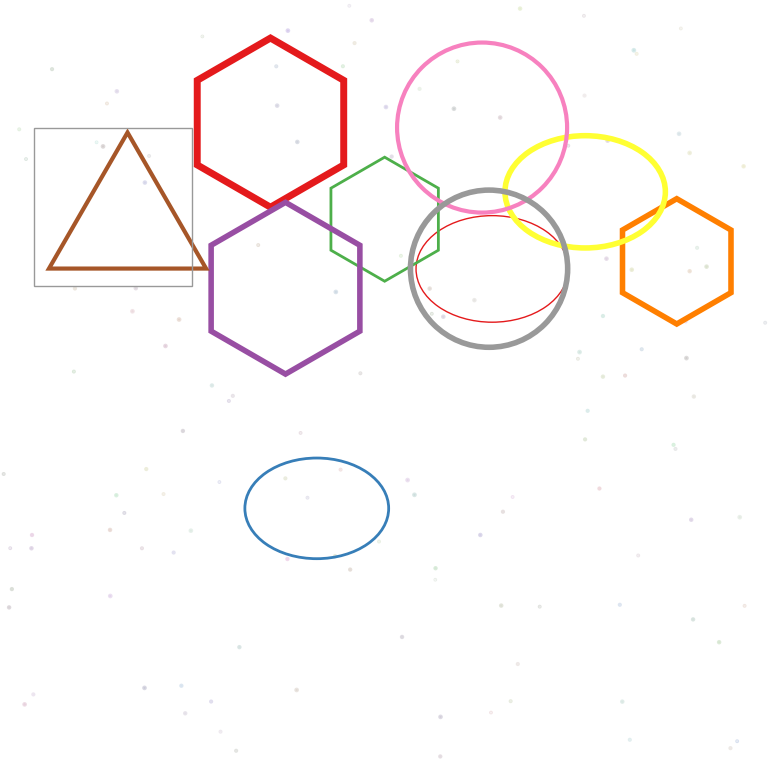[{"shape": "hexagon", "thickness": 2.5, "radius": 0.55, "center": [0.351, 0.841]}, {"shape": "oval", "thickness": 0.5, "radius": 0.49, "center": [0.639, 0.651]}, {"shape": "oval", "thickness": 1, "radius": 0.47, "center": [0.411, 0.34]}, {"shape": "hexagon", "thickness": 1, "radius": 0.4, "center": [0.5, 0.715]}, {"shape": "hexagon", "thickness": 2, "radius": 0.56, "center": [0.371, 0.626]}, {"shape": "hexagon", "thickness": 2, "radius": 0.41, "center": [0.879, 0.661]}, {"shape": "oval", "thickness": 2, "radius": 0.52, "center": [0.76, 0.751]}, {"shape": "triangle", "thickness": 1.5, "radius": 0.59, "center": [0.166, 0.71]}, {"shape": "circle", "thickness": 1.5, "radius": 0.55, "center": [0.626, 0.834]}, {"shape": "circle", "thickness": 2, "radius": 0.51, "center": [0.635, 0.651]}, {"shape": "square", "thickness": 0.5, "radius": 0.51, "center": [0.146, 0.731]}]